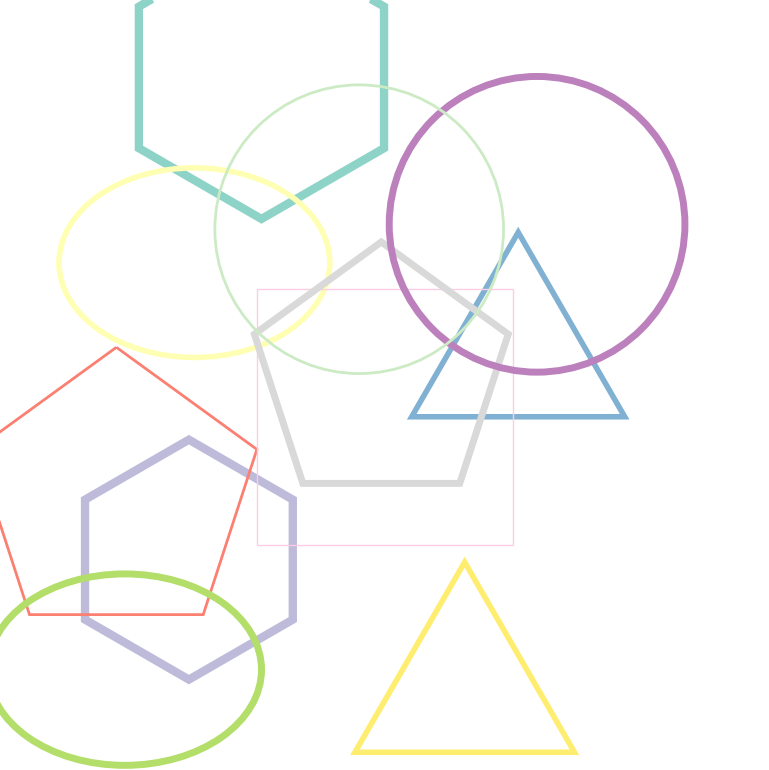[{"shape": "hexagon", "thickness": 3, "radius": 0.92, "center": [0.34, 0.899]}, {"shape": "oval", "thickness": 2, "radius": 0.88, "center": [0.252, 0.659]}, {"shape": "hexagon", "thickness": 3, "radius": 0.78, "center": [0.245, 0.273]}, {"shape": "pentagon", "thickness": 1, "radius": 0.96, "center": [0.151, 0.357]}, {"shape": "triangle", "thickness": 2, "radius": 0.8, "center": [0.673, 0.539]}, {"shape": "oval", "thickness": 2.5, "radius": 0.89, "center": [0.162, 0.13]}, {"shape": "square", "thickness": 0.5, "radius": 0.83, "center": [0.5, 0.459]}, {"shape": "pentagon", "thickness": 2.5, "radius": 0.87, "center": [0.495, 0.512]}, {"shape": "circle", "thickness": 2.5, "radius": 0.96, "center": [0.697, 0.709]}, {"shape": "circle", "thickness": 1, "radius": 0.94, "center": [0.467, 0.702]}, {"shape": "triangle", "thickness": 2, "radius": 0.82, "center": [0.603, 0.105]}]